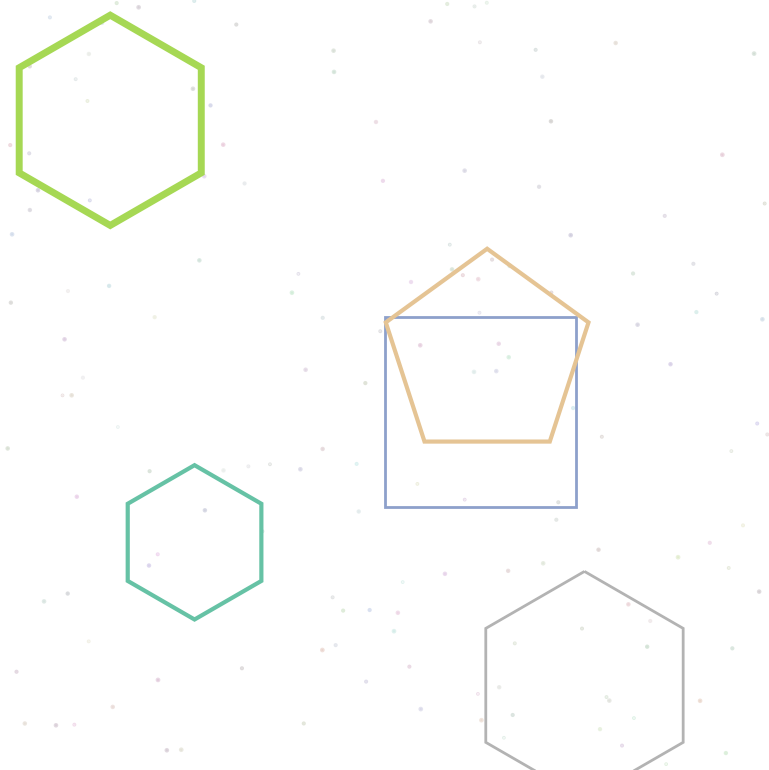[{"shape": "hexagon", "thickness": 1.5, "radius": 0.5, "center": [0.253, 0.296]}, {"shape": "square", "thickness": 1, "radius": 0.62, "center": [0.624, 0.465]}, {"shape": "hexagon", "thickness": 2.5, "radius": 0.68, "center": [0.143, 0.844]}, {"shape": "pentagon", "thickness": 1.5, "radius": 0.69, "center": [0.633, 0.539]}, {"shape": "hexagon", "thickness": 1, "radius": 0.74, "center": [0.759, 0.11]}]